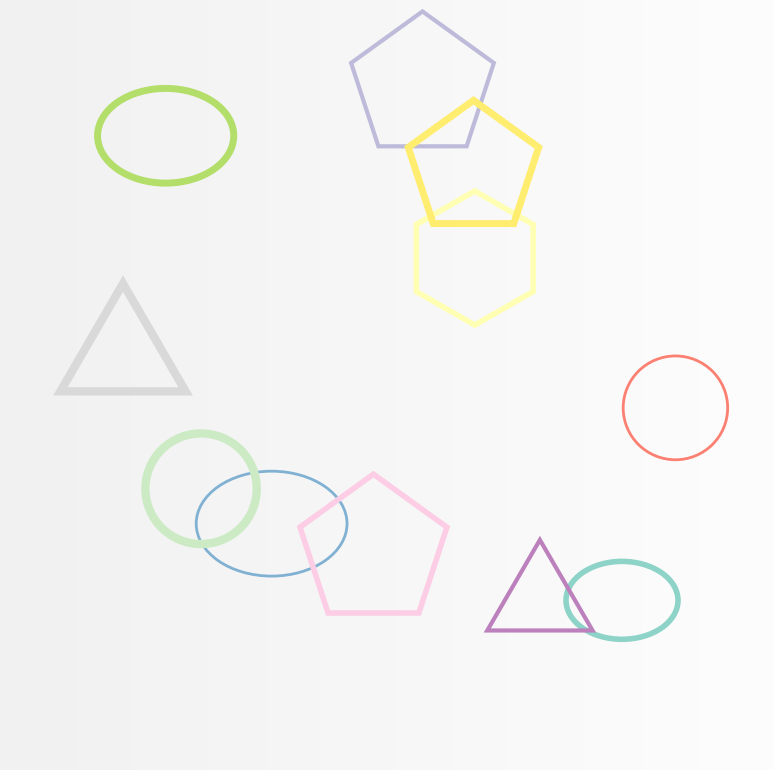[{"shape": "oval", "thickness": 2, "radius": 0.36, "center": [0.803, 0.22]}, {"shape": "hexagon", "thickness": 2, "radius": 0.44, "center": [0.613, 0.665]}, {"shape": "pentagon", "thickness": 1.5, "radius": 0.48, "center": [0.545, 0.888]}, {"shape": "circle", "thickness": 1, "radius": 0.34, "center": [0.872, 0.47]}, {"shape": "oval", "thickness": 1, "radius": 0.49, "center": [0.35, 0.32]}, {"shape": "oval", "thickness": 2.5, "radius": 0.44, "center": [0.214, 0.824]}, {"shape": "pentagon", "thickness": 2, "radius": 0.5, "center": [0.482, 0.285]}, {"shape": "triangle", "thickness": 3, "radius": 0.47, "center": [0.159, 0.538]}, {"shape": "triangle", "thickness": 1.5, "radius": 0.39, "center": [0.697, 0.22]}, {"shape": "circle", "thickness": 3, "radius": 0.36, "center": [0.259, 0.365]}, {"shape": "pentagon", "thickness": 2.5, "radius": 0.44, "center": [0.611, 0.781]}]